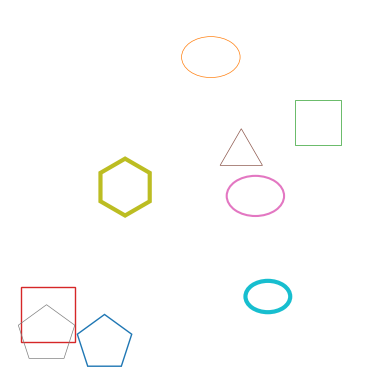[{"shape": "pentagon", "thickness": 1, "radius": 0.37, "center": [0.271, 0.109]}, {"shape": "oval", "thickness": 0.5, "radius": 0.38, "center": [0.548, 0.852]}, {"shape": "square", "thickness": 0.5, "radius": 0.29, "center": [0.826, 0.681]}, {"shape": "square", "thickness": 1, "radius": 0.35, "center": [0.124, 0.184]}, {"shape": "triangle", "thickness": 0.5, "radius": 0.32, "center": [0.627, 0.602]}, {"shape": "oval", "thickness": 1.5, "radius": 0.37, "center": [0.663, 0.491]}, {"shape": "pentagon", "thickness": 0.5, "radius": 0.39, "center": [0.121, 0.131]}, {"shape": "hexagon", "thickness": 3, "radius": 0.37, "center": [0.325, 0.514]}, {"shape": "oval", "thickness": 3, "radius": 0.29, "center": [0.696, 0.23]}]